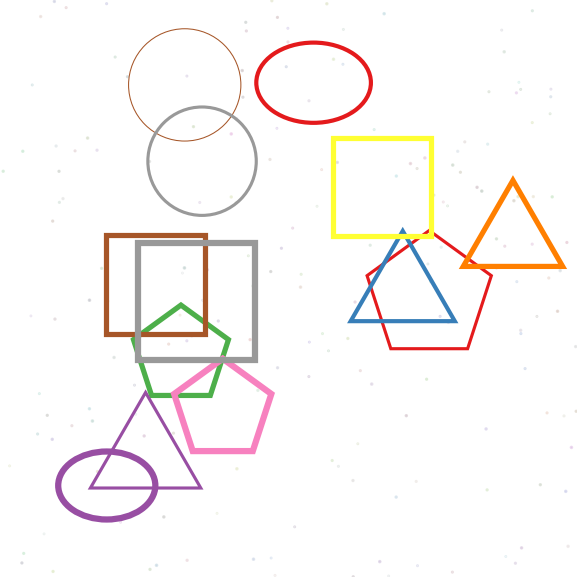[{"shape": "pentagon", "thickness": 1.5, "radius": 0.57, "center": [0.743, 0.487]}, {"shape": "oval", "thickness": 2, "radius": 0.5, "center": [0.543, 0.856]}, {"shape": "triangle", "thickness": 2, "radius": 0.52, "center": [0.697, 0.495]}, {"shape": "pentagon", "thickness": 2.5, "radius": 0.43, "center": [0.313, 0.384]}, {"shape": "triangle", "thickness": 1.5, "radius": 0.55, "center": [0.252, 0.209]}, {"shape": "oval", "thickness": 3, "radius": 0.42, "center": [0.185, 0.158]}, {"shape": "triangle", "thickness": 2.5, "radius": 0.5, "center": [0.888, 0.587]}, {"shape": "square", "thickness": 2.5, "radius": 0.42, "center": [0.661, 0.675]}, {"shape": "circle", "thickness": 0.5, "radius": 0.49, "center": [0.32, 0.852]}, {"shape": "square", "thickness": 2.5, "radius": 0.43, "center": [0.269, 0.506]}, {"shape": "pentagon", "thickness": 3, "radius": 0.44, "center": [0.386, 0.29]}, {"shape": "square", "thickness": 3, "radius": 0.51, "center": [0.34, 0.477]}, {"shape": "circle", "thickness": 1.5, "radius": 0.47, "center": [0.35, 0.72]}]